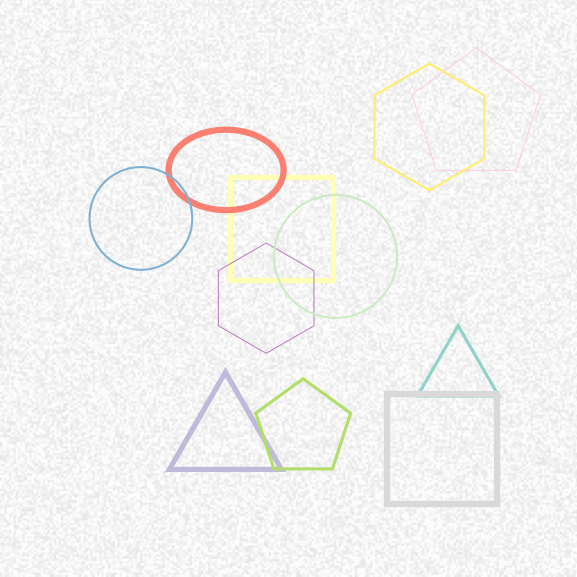[{"shape": "triangle", "thickness": 1.5, "radius": 0.41, "center": [0.793, 0.354]}, {"shape": "square", "thickness": 2.5, "radius": 0.45, "center": [0.488, 0.603]}, {"shape": "triangle", "thickness": 2.5, "radius": 0.56, "center": [0.39, 0.242]}, {"shape": "oval", "thickness": 3, "radius": 0.5, "center": [0.392, 0.705]}, {"shape": "circle", "thickness": 1, "radius": 0.44, "center": [0.244, 0.621]}, {"shape": "pentagon", "thickness": 1.5, "radius": 0.43, "center": [0.525, 0.257]}, {"shape": "pentagon", "thickness": 0.5, "radius": 0.59, "center": [0.825, 0.799]}, {"shape": "square", "thickness": 3, "radius": 0.48, "center": [0.766, 0.222]}, {"shape": "hexagon", "thickness": 0.5, "radius": 0.48, "center": [0.461, 0.483]}, {"shape": "circle", "thickness": 1, "radius": 0.53, "center": [0.581, 0.555]}, {"shape": "hexagon", "thickness": 1, "radius": 0.55, "center": [0.744, 0.779]}]